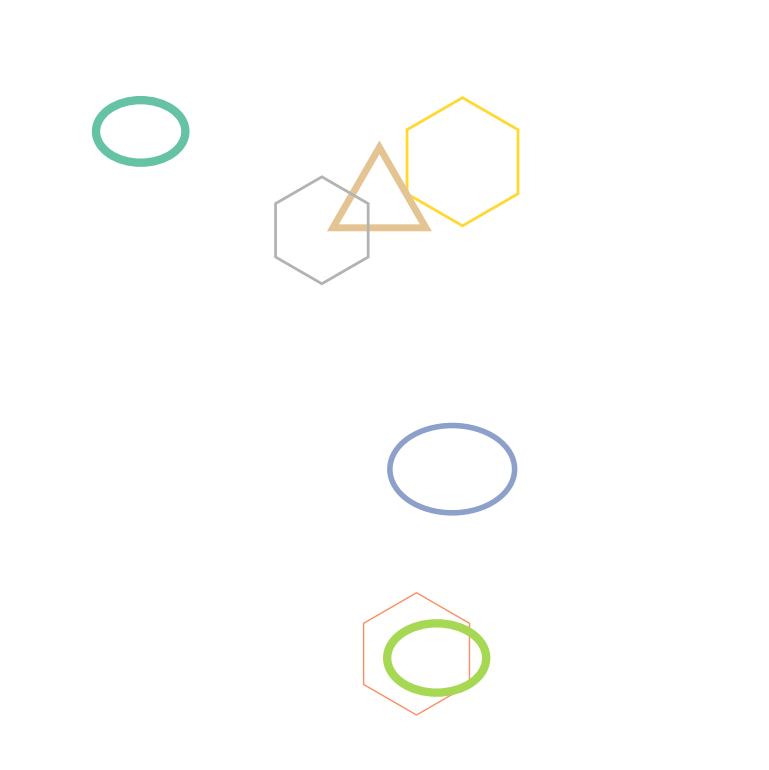[{"shape": "oval", "thickness": 3, "radius": 0.29, "center": [0.183, 0.829]}, {"shape": "hexagon", "thickness": 0.5, "radius": 0.4, "center": [0.541, 0.151]}, {"shape": "oval", "thickness": 2, "radius": 0.4, "center": [0.587, 0.391]}, {"shape": "oval", "thickness": 3, "radius": 0.32, "center": [0.567, 0.145]}, {"shape": "hexagon", "thickness": 1, "radius": 0.42, "center": [0.601, 0.79]}, {"shape": "triangle", "thickness": 2.5, "radius": 0.35, "center": [0.493, 0.739]}, {"shape": "hexagon", "thickness": 1, "radius": 0.35, "center": [0.418, 0.701]}]